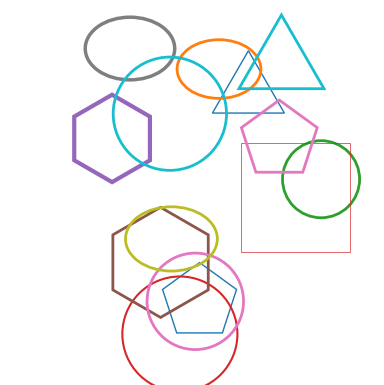[{"shape": "pentagon", "thickness": 1, "radius": 0.5, "center": [0.518, 0.217]}, {"shape": "triangle", "thickness": 1, "radius": 0.54, "center": [0.645, 0.76]}, {"shape": "oval", "thickness": 2, "radius": 0.54, "center": [0.569, 0.821]}, {"shape": "circle", "thickness": 2, "radius": 0.5, "center": [0.834, 0.535]}, {"shape": "square", "thickness": 0.5, "radius": 0.71, "center": [0.767, 0.487]}, {"shape": "circle", "thickness": 1.5, "radius": 0.75, "center": [0.467, 0.132]}, {"shape": "hexagon", "thickness": 3, "radius": 0.57, "center": [0.291, 0.64]}, {"shape": "hexagon", "thickness": 2, "radius": 0.72, "center": [0.417, 0.319]}, {"shape": "pentagon", "thickness": 2, "radius": 0.52, "center": [0.726, 0.636]}, {"shape": "circle", "thickness": 2, "radius": 0.63, "center": [0.507, 0.217]}, {"shape": "oval", "thickness": 2.5, "radius": 0.58, "center": [0.338, 0.874]}, {"shape": "oval", "thickness": 2, "radius": 0.6, "center": [0.445, 0.379]}, {"shape": "circle", "thickness": 2, "radius": 0.74, "center": [0.441, 0.705]}, {"shape": "triangle", "thickness": 2, "radius": 0.64, "center": [0.731, 0.833]}]